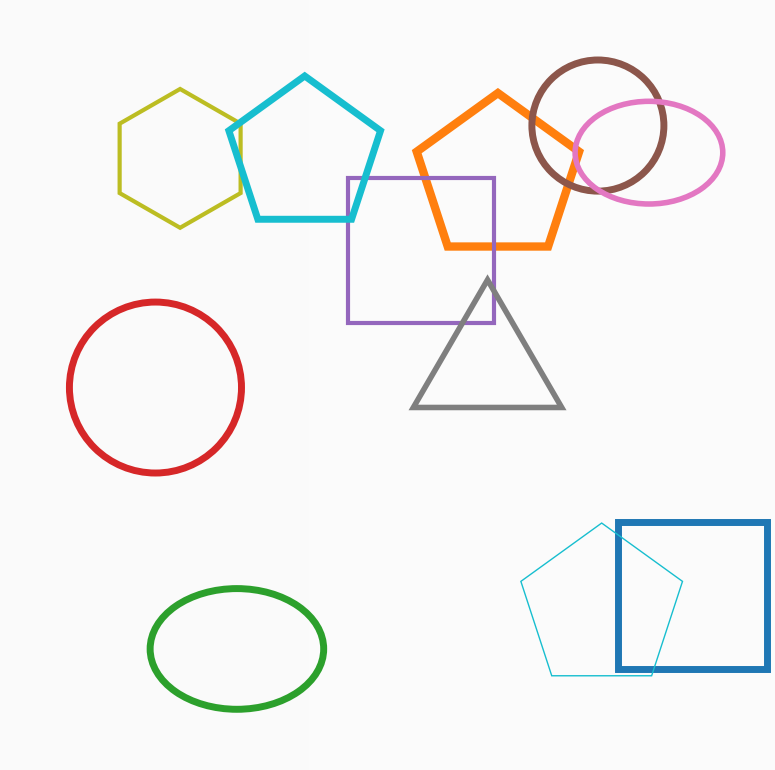[{"shape": "square", "thickness": 2.5, "radius": 0.48, "center": [0.894, 0.226]}, {"shape": "pentagon", "thickness": 3, "radius": 0.55, "center": [0.642, 0.769]}, {"shape": "oval", "thickness": 2.5, "radius": 0.56, "center": [0.306, 0.157]}, {"shape": "circle", "thickness": 2.5, "radius": 0.56, "center": [0.201, 0.497]}, {"shape": "square", "thickness": 1.5, "radius": 0.47, "center": [0.544, 0.675]}, {"shape": "circle", "thickness": 2.5, "radius": 0.43, "center": [0.771, 0.837]}, {"shape": "oval", "thickness": 2, "radius": 0.48, "center": [0.837, 0.802]}, {"shape": "triangle", "thickness": 2, "radius": 0.55, "center": [0.629, 0.526]}, {"shape": "hexagon", "thickness": 1.5, "radius": 0.45, "center": [0.232, 0.794]}, {"shape": "pentagon", "thickness": 0.5, "radius": 0.55, "center": [0.776, 0.211]}, {"shape": "pentagon", "thickness": 2.5, "radius": 0.51, "center": [0.393, 0.798]}]